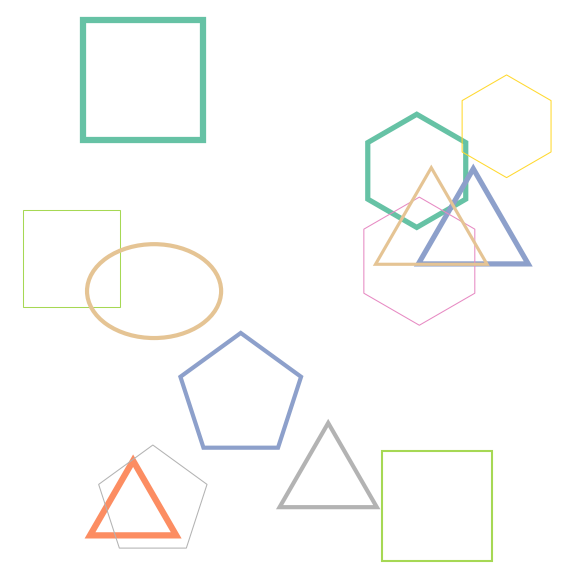[{"shape": "hexagon", "thickness": 2.5, "radius": 0.49, "center": [0.722, 0.703]}, {"shape": "square", "thickness": 3, "radius": 0.52, "center": [0.247, 0.86]}, {"shape": "triangle", "thickness": 3, "radius": 0.43, "center": [0.23, 0.115]}, {"shape": "triangle", "thickness": 2.5, "radius": 0.55, "center": [0.82, 0.597]}, {"shape": "pentagon", "thickness": 2, "radius": 0.55, "center": [0.417, 0.313]}, {"shape": "hexagon", "thickness": 0.5, "radius": 0.55, "center": [0.726, 0.547]}, {"shape": "square", "thickness": 0.5, "radius": 0.42, "center": [0.124, 0.551]}, {"shape": "square", "thickness": 1, "radius": 0.48, "center": [0.757, 0.123]}, {"shape": "hexagon", "thickness": 0.5, "radius": 0.44, "center": [0.877, 0.78]}, {"shape": "oval", "thickness": 2, "radius": 0.58, "center": [0.267, 0.495]}, {"shape": "triangle", "thickness": 1.5, "radius": 0.56, "center": [0.747, 0.597]}, {"shape": "triangle", "thickness": 2, "radius": 0.49, "center": [0.568, 0.17]}, {"shape": "pentagon", "thickness": 0.5, "radius": 0.49, "center": [0.265, 0.13]}]